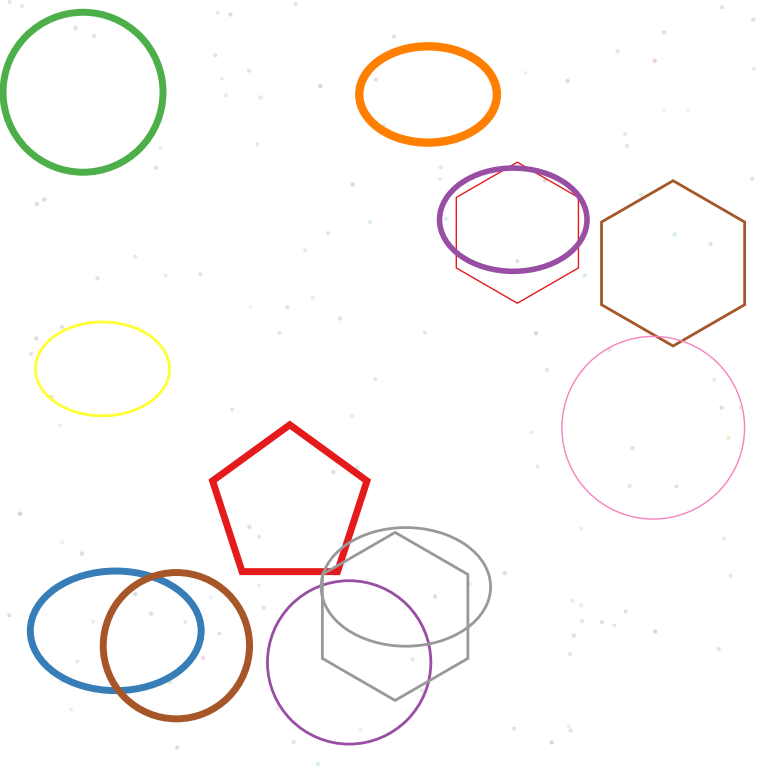[{"shape": "hexagon", "thickness": 0.5, "radius": 0.46, "center": [0.672, 0.698]}, {"shape": "pentagon", "thickness": 2.5, "radius": 0.53, "center": [0.376, 0.343]}, {"shape": "oval", "thickness": 2.5, "radius": 0.55, "center": [0.15, 0.181]}, {"shape": "circle", "thickness": 2.5, "radius": 0.52, "center": [0.108, 0.88]}, {"shape": "oval", "thickness": 2, "radius": 0.48, "center": [0.667, 0.715]}, {"shape": "circle", "thickness": 1, "radius": 0.53, "center": [0.453, 0.14]}, {"shape": "oval", "thickness": 3, "radius": 0.45, "center": [0.556, 0.877]}, {"shape": "oval", "thickness": 1, "radius": 0.44, "center": [0.133, 0.521]}, {"shape": "hexagon", "thickness": 1, "radius": 0.54, "center": [0.874, 0.658]}, {"shape": "circle", "thickness": 2.5, "radius": 0.48, "center": [0.229, 0.161]}, {"shape": "circle", "thickness": 0.5, "radius": 0.59, "center": [0.848, 0.444]}, {"shape": "oval", "thickness": 1, "radius": 0.55, "center": [0.527, 0.238]}, {"shape": "hexagon", "thickness": 1, "radius": 0.55, "center": [0.513, 0.199]}]